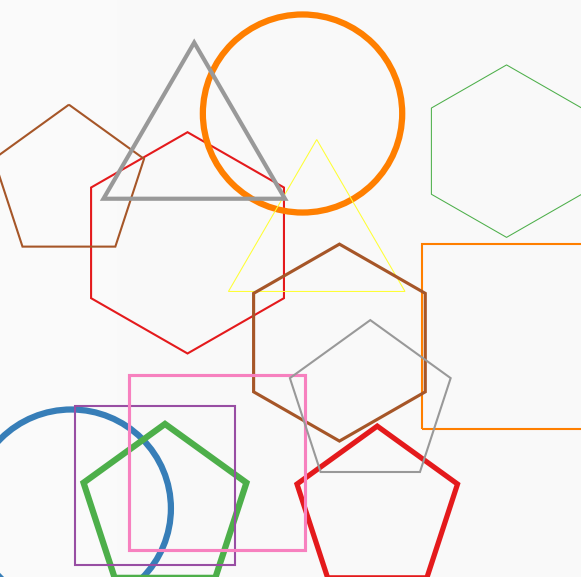[{"shape": "hexagon", "thickness": 1, "radius": 0.96, "center": [0.323, 0.579]}, {"shape": "pentagon", "thickness": 2.5, "radius": 0.73, "center": [0.649, 0.116]}, {"shape": "circle", "thickness": 3, "radius": 0.86, "center": [0.123, 0.119]}, {"shape": "pentagon", "thickness": 3, "radius": 0.74, "center": [0.284, 0.118]}, {"shape": "hexagon", "thickness": 0.5, "radius": 0.75, "center": [0.871, 0.737]}, {"shape": "square", "thickness": 1, "radius": 0.69, "center": [0.266, 0.159]}, {"shape": "square", "thickness": 1, "radius": 0.8, "center": [0.886, 0.416]}, {"shape": "circle", "thickness": 3, "radius": 0.86, "center": [0.52, 0.803]}, {"shape": "triangle", "thickness": 0.5, "radius": 0.88, "center": [0.545, 0.582]}, {"shape": "pentagon", "thickness": 1, "radius": 0.68, "center": [0.119, 0.682]}, {"shape": "hexagon", "thickness": 1.5, "radius": 0.85, "center": [0.584, 0.406]}, {"shape": "square", "thickness": 1.5, "radius": 0.76, "center": [0.373, 0.199]}, {"shape": "pentagon", "thickness": 1, "radius": 0.73, "center": [0.637, 0.299]}, {"shape": "triangle", "thickness": 2, "radius": 0.9, "center": [0.334, 0.745]}]